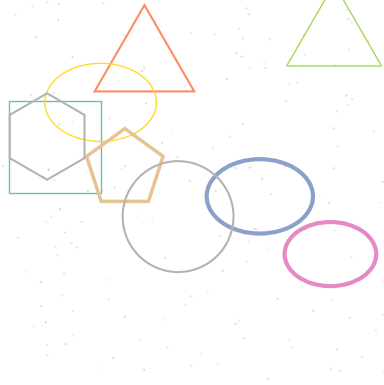[{"shape": "square", "thickness": 1, "radius": 0.6, "center": [0.143, 0.618]}, {"shape": "triangle", "thickness": 1.5, "radius": 0.75, "center": [0.375, 0.837]}, {"shape": "oval", "thickness": 3, "radius": 0.69, "center": [0.675, 0.49]}, {"shape": "oval", "thickness": 3, "radius": 0.59, "center": [0.858, 0.34]}, {"shape": "triangle", "thickness": 1, "radius": 0.71, "center": [0.868, 0.9]}, {"shape": "oval", "thickness": 1, "radius": 0.72, "center": [0.261, 0.734]}, {"shape": "pentagon", "thickness": 2.5, "radius": 0.52, "center": [0.324, 0.561]}, {"shape": "hexagon", "thickness": 1.5, "radius": 0.56, "center": [0.122, 0.645]}, {"shape": "circle", "thickness": 1.5, "radius": 0.72, "center": [0.463, 0.437]}]